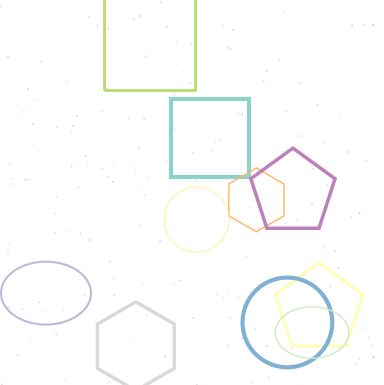[{"shape": "square", "thickness": 3, "radius": 0.5, "center": [0.545, 0.642]}, {"shape": "pentagon", "thickness": 2, "radius": 0.6, "center": [0.829, 0.198]}, {"shape": "oval", "thickness": 1.5, "radius": 0.58, "center": [0.119, 0.239]}, {"shape": "circle", "thickness": 3, "radius": 0.58, "center": [0.746, 0.163]}, {"shape": "hexagon", "thickness": 1, "radius": 0.41, "center": [0.666, 0.481]}, {"shape": "square", "thickness": 2, "radius": 0.59, "center": [0.388, 0.885]}, {"shape": "hexagon", "thickness": 2.5, "radius": 0.58, "center": [0.353, 0.101]}, {"shape": "pentagon", "thickness": 2.5, "radius": 0.58, "center": [0.761, 0.5]}, {"shape": "oval", "thickness": 1, "radius": 0.48, "center": [0.81, 0.136]}, {"shape": "circle", "thickness": 0.5, "radius": 0.42, "center": [0.511, 0.43]}]